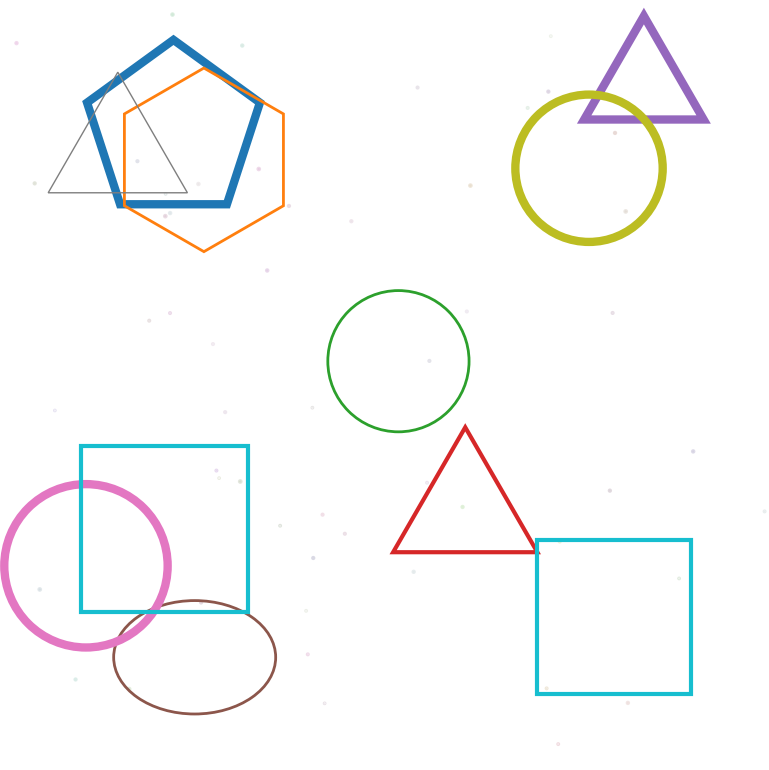[{"shape": "pentagon", "thickness": 3, "radius": 0.59, "center": [0.225, 0.83]}, {"shape": "hexagon", "thickness": 1, "radius": 0.6, "center": [0.265, 0.792]}, {"shape": "circle", "thickness": 1, "radius": 0.46, "center": [0.517, 0.531]}, {"shape": "triangle", "thickness": 1.5, "radius": 0.54, "center": [0.604, 0.337]}, {"shape": "triangle", "thickness": 3, "radius": 0.45, "center": [0.836, 0.89]}, {"shape": "oval", "thickness": 1, "radius": 0.53, "center": [0.253, 0.146]}, {"shape": "circle", "thickness": 3, "radius": 0.53, "center": [0.112, 0.265]}, {"shape": "triangle", "thickness": 0.5, "radius": 0.52, "center": [0.153, 0.802]}, {"shape": "circle", "thickness": 3, "radius": 0.48, "center": [0.765, 0.781]}, {"shape": "square", "thickness": 1.5, "radius": 0.54, "center": [0.214, 0.312]}, {"shape": "square", "thickness": 1.5, "radius": 0.5, "center": [0.797, 0.198]}]